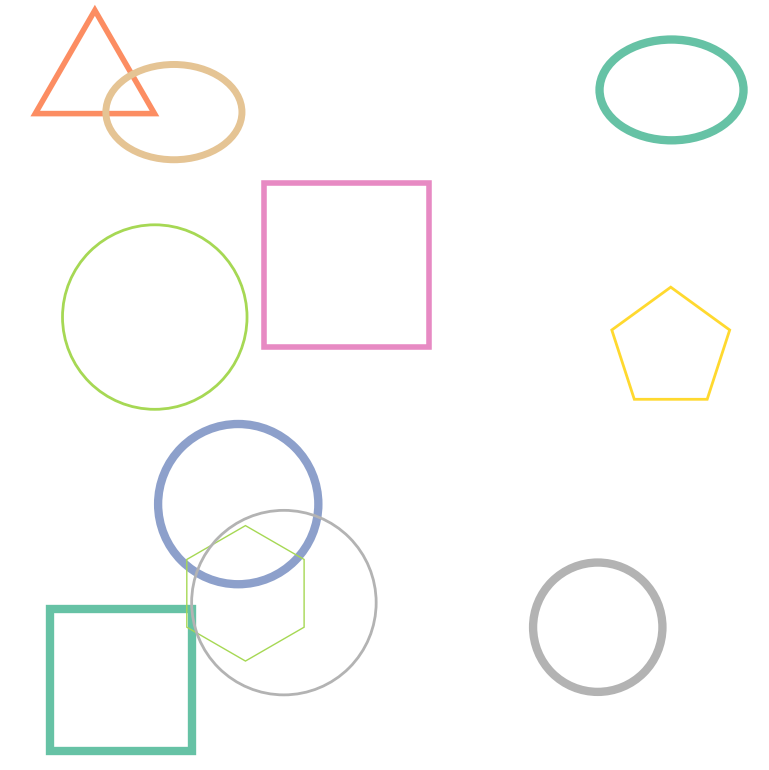[{"shape": "square", "thickness": 3, "radius": 0.46, "center": [0.158, 0.117]}, {"shape": "oval", "thickness": 3, "radius": 0.47, "center": [0.872, 0.883]}, {"shape": "triangle", "thickness": 2, "radius": 0.45, "center": [0.123, 0.897]}, {"shape": "circle", "thickness": 3, "radius": 0.52, "center": [0.309, 0.345]}, {"shape": "square", "thickness": 2, "radius": 0.53, "center": [0.45, 0.655]}, {"shape": "hexagon", "thickness": 0.5, "radius": 0.44, "center": [0.319, 0.229]}, {"shape": "circle", "thickness": 1, "radius": 0.6, "center": [0.201, 0.588]}, {"shape": "pentagon", "thickness": 1, "radius": 0.4, "center": [0.871, 0.547]}, {"shape": "oval", "thickness": 2.5, "radius": 0.44, "center": [0.226, 0.854]}, {"shape": "circle", "thickness": 1, "radius": 0.6, "center": [0.369, 0.217]}, {"shape": "circle", "thickness": 3, "radius": 0.42, "center": [0.776, 0.185]}]